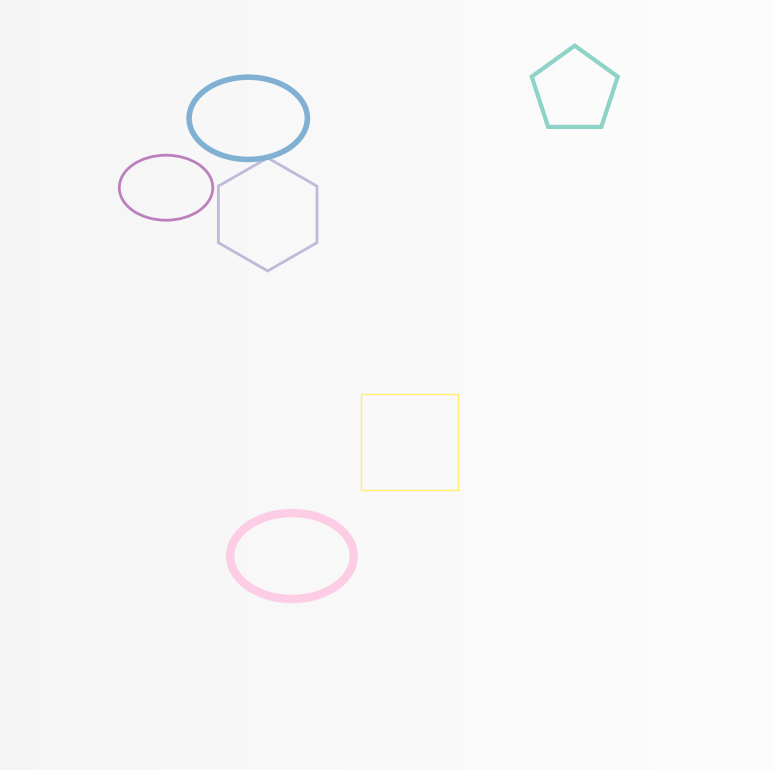[{"shape": "pentagon", "thickness": 1.5, "radius": 0.29, "center": [0.742, 0.882]}, {"shape": "hexagon", "thickness": 1, "radius": 0.37, "center": [0.345, 0.722]}, {"shape": "oval", "thickness": 2, "radius": 0.38, "center": [0.32, 0.846]}, {"shape": "oval", "thickness": 3, "radius": 0.4, "center": [0.377, 0.278]}, {"shape": "oval", "thickness": 1, "radius": 0.3, "center": [0.214, 0.756]}, {"shape": "square", "thickness": 0.5, "radius": 0.31, "center": [0.528, 0.426]}]